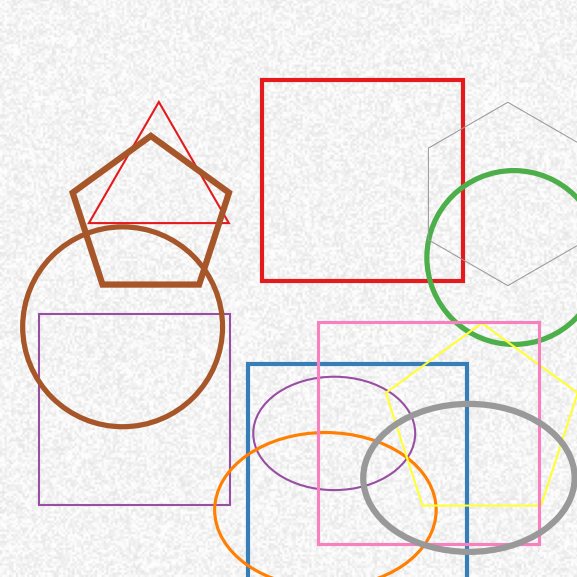[{"shape": "triangle", "thickness": 1, "radius": 0.7, "center": [0.275, 0.683]}, {"shape": "square", "thickness": 2, "radius": 0.87, "center": [0.627, 0.686]}, {"shape": "square", "thickness": 2, "radius": 0.95, "center": [0.619, 0.179]}, {"shape": "circle", "thickness": 2.5, "radius": 0.75, "center": [0.89, 0.553]}, {"shape": "oval", "thickness": 1, "radius": 0.7, "center": [0.579, 0.249]}, {"shape": "square", "thickness": 1, "radius": 0.83, "center": [0.233, 0.29]}, {"shape": "oval", "thickness": 1.5, "radius": 0.96, "center": [0.563, 0.116]}, {"shape": "pentagon", "thickness": 1, "radius": 0.87, "center": [0.834, 0.265]}, {"shape": "pentagon", "thickness": 3, "radius": 0.71, "center": [0.261, 0.622]}, {"shape": "circle", "thickness": 2.5, "radius": 0.87, "center": [0.212, 0.433]}, {"shape": "square", "thickness": 1.5, "radius": 0.96, "center": [0.742, 0.249]}, {"shape": "oval", "thickness": 3, "radius": 0.92, "center": [0.812, 0.172]}, {"shape": "hexagon", "thickness": 0.5, "radius": 0.79, "center": [0.879, 0.663]}]